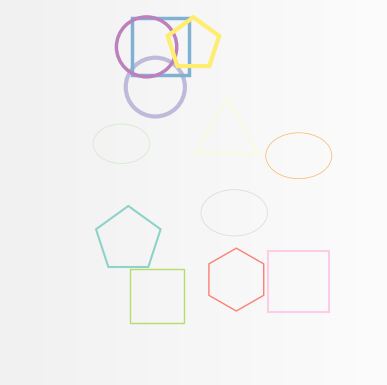[{"shape": "pentagon", "thickness": 1.5, "radius": 0.44, "center": [0.331, 0.377]}, {"shape": "triangle", "thickness": 0.5, "radius": 0.48, "center": [0.586, 0.649]}, {"shape": "circle", "thickness": 3, "radius": 0.38, "center": [0.401, 0.774]}, {"shape": "hexagon", "thickness": 1, "radius": 0.41, "center": [0.61, 0.274]}, {"shape": "square", "thickness": 2.5, "radius": 0.37, "center": [0.414, 0.879]}, {"shape": "oval", "thickness": 0.5, "radius": 0.43, "center": [0.771, 0.596]}, {"shape": "square", "thickness": 1, "radius": 0.35, "center": [0.405, 0.23]}, {"shape": "square", "thickness": 1.5, "radius": 0.4, "center": [0.771, 0.268]}, {"shape": "oval", "thickness": 0.5, "radius": 0.43, "center": [0.604, 0.447]}, {"shape": "circle", "thickness": 2.5, "radius": 0.39, "center": [0.378, 0.878]}, {"shape": "oval", "thickness": 0.5, "radius": 0.37, "center": [0.314, 0.627]}, {"shape": "pentagon", "thickness": 3, "radius": 0.35, "center": [0.499, 0.885]}]